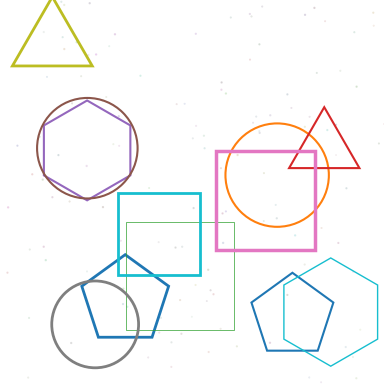[{"shape": "pentagon", "thickness": 1.5, "radius": 0.56, "center": [0.76, 0.18]}, {"shape": "pentagon", "thickness": 2, "radius": 0.59, "center": [0.325, 0.22]}, {"shape": "circle", "thickness": 1.5, "radius": 0.67, "center": [0.72, 0.545]}, {"shape": "square", "thickness": 0.5, "radius": 0.7, "center": [0.468, 0.282]}, {"shape": "triangle", "thickness": 1.5, "radius": 0.53, "center": [0.842, 0.616]}, {"shape": "hexagon", "thickness": 1.5, "radius": 0.65, "center": [0.226, 0.609]}, {"shape": "circle", "thickness": 1.5, "radius": 0.65, "center": [0.227, 0.615]}, {"shape": "square", "thickness": 2.5, "radius": 0.64, "center": [0.69, 0.48]}, {"shape": "circle", "thickness": 2, "radius": 0.56, "center": [0.247, 0.157]}, {"shape": "triangle", "thickness": 2, "radius": 0.6, "center": [0.136, 0.889]}, {"shape": "square", "thickness": 2, "radius": 0.53, "center": [0.414, 0.392]}, {"shape": "hexagon", "thickness": 1, "radius": 0.7, "center": [0.859, 0.189]}]